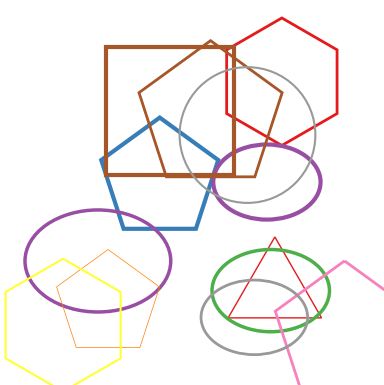[{"shape": "hexagon", "thickness": 2, "radius": 0.83, "center": [0.732, 0.788]}, {"shape": "triangle", "thickness": 1, "radius": 0.7, "center": [0.714, 0.244]}, {"shape": "pentagon", "thickness": 3, "radius": 0.8, "center": [0.415, 0.535]}, {"shape": "oval", "thickness": 2.5, "radius": 0.76, "center": [0.703, 0.245]}, {"shape": "oval", "thickness": 3, "radius": 0.7, "center": [0.693, 0.527]}, {"shape": "oval", "thickness": 2.5, "radius": 0.95, "center": [0.254, 0.322]}, {"shape": "pentagon", "thickness": 0.5, "radius": 0.7, "center": [0.281, 0.211]}, {"shape": "hexagon", "thickness": 1.5, "radius": 0.86, "center": [0.164, 0.155]}, {"shape": "pentagon", "thickness": 2, "radius": 0.98, "center": [0.547, 0.699]}, {"shape": "square", "thickness": 3, "radius": 0.83, "center": [0.442, 0.711]}, {"shape": "pentagon", "thickness": 2, "radius": 0.95, "center": [0.895, 0.133]}, {"shape": "circle", "thickness": 1.5, "radius": 0.88, "center": [0.643, 0.649]}, {"shape": "oval", "thickness": 2, "radius": 0.69, "center": [0.661, 0.176]}]